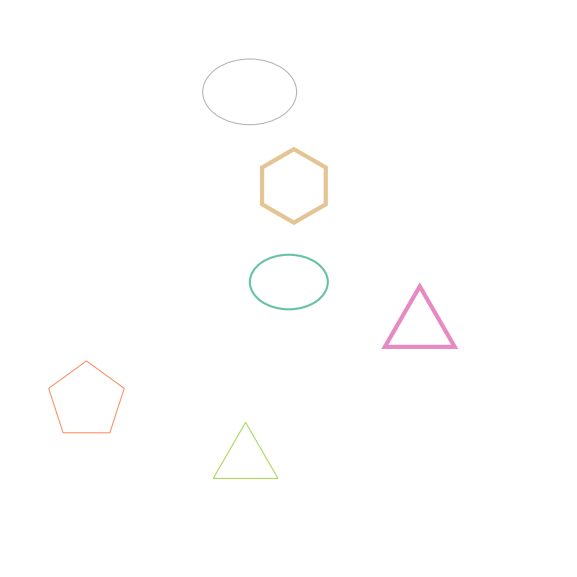[{"shape": "oval", "thickness": 1, "radius": 0.34, "center": [0.5, 0.511]}, {"shape": "pentagon", "thickness": 0.5, "radius": 0.34, "center": [0.15, 0.305]}, {"shape": "triangle", "thickness": 2, "radius": 0.35, "center": [0.727, 0.433]}, {"shape": "triangle", "thickness": 0.5, "radius": 0.32, "center": [0.425, 0.203]}, {"shape": "hexagon", "thickness": 2, "radius": 0.32, "center": [0.509, 0.677]}, {"shape": "oval", "thickness": 0.5, "radius": 0.41, "center": [0.432, 0.84]}]